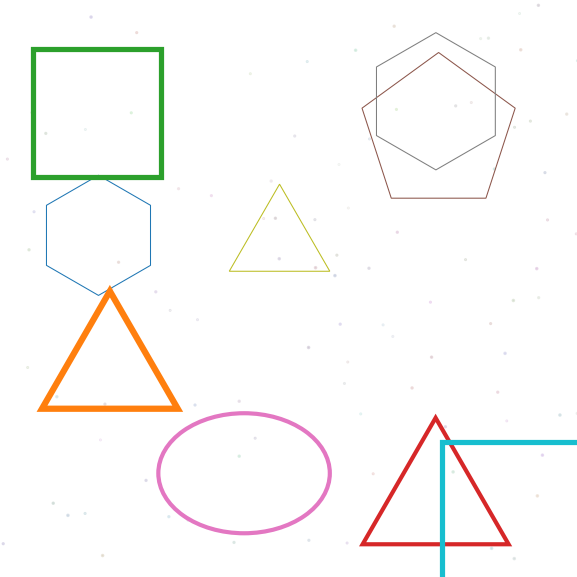[{"shape": "hexagon", "thickness": 0.5, "radius": 0.52, "center": [0.171, 0.592]}, {"shape": "triangle", "thickness": 3, "radius": 0.68, "center": [0.19, 0.359]}, {"shape": "square", "thickness": 2.5, "radius": 0.56, "center": [0.168, 0.803]}, {"shape": "triangle", "thickness": 2, "radius": 0.73, "center": [0.754, 0.13]}, {"shape": "pentagon", "thickness": 0.5, "radius": 0.7, "center": [0.759, 0.769]}, {"shape": "oval", "thickness": 2, "radius": 0.74, "center": [0.423, 0.18]}, {"shape": "hexagon", "thickness": 0.5, "radius": 0.59, "center": [0.755, 0.824]}, {"shape": "triangle", "thickness": 0.5, "radius": 0.5, "center": [0.484, 0.58]}, {"shape": "square", "thickness": 2.5, "radius": 0.63, "center": [0.891, 0.108]}]